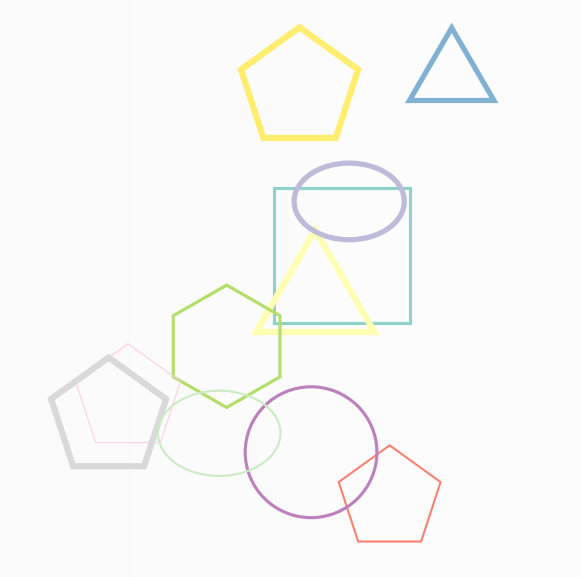[{"shape": "square", "thickness": 1.5, "radius": 0.58, "center": [0.589, 0.557]}, {"shape": "triangle", "thickness": 3, "radius": 0.59, "center": [0.542, 0.483]}, {"shape": "oval", "thickness": 2.5, "radius": 0.47, "center": [0.601, 0.65]}, {"shape": "pentagon", "thickness": 1, "radius": 0.46, "center": [0.67, 0.136]}, {"shape": "triangle", "thickness": 2.5, "radius": 0.42, "center": [0.777, 0.867]}, {"shape": "hexagon", "thickness": 1.5, "radius": 0.53, "center": [0.39, 0.399]}, {"shape": "pentagon", "thickness": 0.5, "radius": 0.47, "center": [0.22, 0.309]}, {"shape": "pentagon", "thickness": 3, "radius": 0.52, "center": [0.187, 0.276]}, {"shape": "circle", "thickness": 1.5, "radius": 0.57, "center": [0.535, 0.216]}, {"shape": "oval", "thickness": 1, "radius": 0.53, "center": [0.377, 0.249]}, {"shape": "pentagon", "thickness": 3, "radius": 0.53, "center": [0.515, 0.846]}]